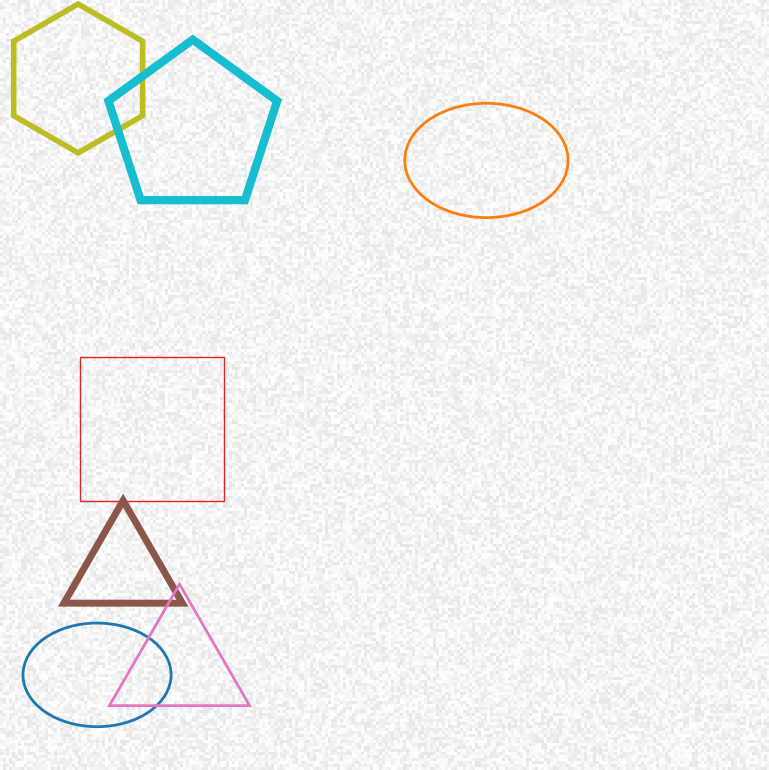[{"shape": "oval", "thickness": 1, "radius": 0.48, "center": [0.126, 0.124]}, {"shape": "oval", "thickness": 1, "radius": 0.53, "center": [0.632, 0.792]}, {"shape": "square", "thickness": 0.5, "radius": 0.47, "center": [0.197, 0.443]}, {"shape": "triangle", "thickness": 2.5, "radius": 0.44, "center": [0.16, 0.261]}, {"shape": "triangle", "thickness": 1, "radius": 0.53, "center": [0.233, 0.136]}, {"shape": "hexagon", "thickness": 2, "radius": 0.48, "center": [0.101, 0.898]}, {"shape": "pentagon", "thickness": 3, "radius": 0.58, "center": [0.25, 0.833]}]